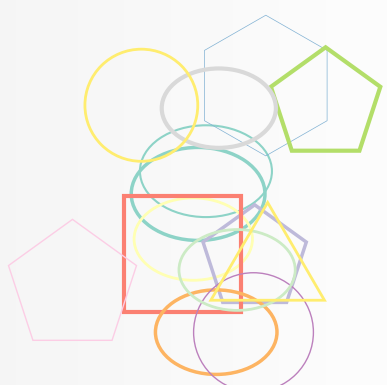[{"shape": "oval", "thickness": 1.5, "radius": 0.85, "center": [0.531, 0.555]}, {"shape": "oval", "thickness": 2.5, "radius": 0.86, "center": [0.511, 0.496]}, {"shape": "oval", "thickness": 2, "radius": 0.76, "center": [0.499, 0.379]}, {"shape": "pentagon", "thickness": 2.5, "radius": 0.7, "center": [0.657, 0.328]}, {"shape": "square", "thickness": 3, "radius": 0.75, "center": [0.471, 0.341]}, {"shape": "hexagon", "thickness": 0.5, "radius": 0.91, "center": [0.686, 0.778]}, {"shape": "oval", "thickness": 2.5, "radius": 0.78, "center": [0.558, 0.137]}, {"shape": "pentagon", "thickness": 3, "radius": 0.74, "center": [0.84, 0.729]}, {"shape": "pentagon", "thickness": 1, "radius": 0.87, "center": [0.187, 0.257]}, {"shape": "oval", "thickness": 3, "radius": 0.74, "center": [0.565, 0.719]}, {"shape": "circle", "thickness": 1, "radius": 0.77, "center": [0.654, 0.137]}, {"shape": "oval", "thickness": 2, "radius": 0.75, "center": [0.612, 0.299]}, {"shape": "triangle", "thickness": 2, "radius": 0.85, "center": [0.691, 0.305]}, {"shape": "circle", "thickness": 2, "radius": 0.73, "center": [0.365, 0.727]}]